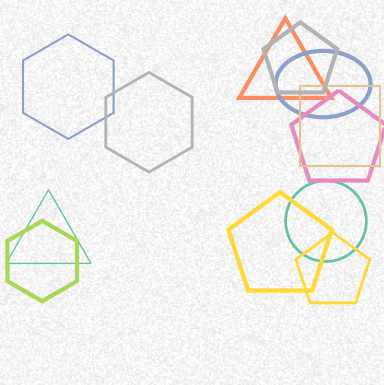[{"shape": "triangle", "thickness": 1, "radius": 0.64, "center": [0.126, 0.38]}, {"shape": "circle", "thickness": 2, "radius": 0.52, "center": [0.847, 0.426]}, {"shape": "triangle", "thickness": 3, "radius": 0.69, "center": [0.741, 0.815]}, {"shape": "oval", "thickness": 3, "radius": 0.62, "center": [0.839, 0.782]}, {"shape": "hexagon", "thickness": 1.5, "radius": 0.68, "center": [0.177, 0.775]}, {"shape": "pentagon", "thickness": 3, "radius": 0.65, "center": [0.88, 0.636]}, {"shape": "hexagon", "thickness": 3, "radius": 0.52, "center": [0.11, 0.322]}, {"shape": "pentagon", "thickness": 2, "radius": 0.5, "center": [0.864, 0.295]}, {"shape": "pentagon", "thickness": 3, "radius": 0.71, "center": [0.728, 0.36]}, {"shape": "square", "thickness": 1.5, "radius": 0.52, "center": [0.884, 0.674]}, {"shape": "hexagon", "thickness": 2, "radius": 0.65, "center": [0.387, 0.682]}, {"shape": "pentagon", "thickness": 3, "radius": 0.5, "center": [0.78, 0.841]}]